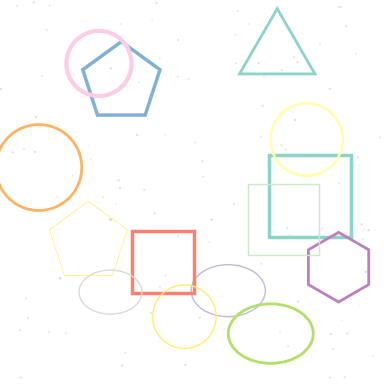[{"shape": "square", "thickness": 2.5, "radius": 0.53, "center": [0.805, 0.49]}, {"shape": "triangle", "thickness": 2, "radius": 0.57, "center": [0.72, 0.865]}, {"shape": "circle", "thickness": 2, "radius": 0.47, "center": [0.796, 0.638]}, {"shape": "oval", "thickness": 1, "radius": 0.48, "center": [0.593, 0.245]}, {"shape": "square", "thickness": 2.5, "radius": 0.4, "center": [0.423, 0.319]}, {"shape": "pentagon", "thickness": 2.5, "radius": 0.53, "center": [0.315, 0.786]}, {"shape": "circle", "thickness": 2, "radius": 0.56, "center": [0.101, 0.565]}, {"shape": "oval", "thickness": 2, "radius": 0.55, "center": [0.703, 0.133]}, {"shape": "circle", "thickness": 3, "radius": 0.42, "center": [0.257, 0.835]}, {"shape": "oval", "thickness": 1, "radius": 0.41, "center": [0.287, 0.241]}, {"shape": "hexagon", "thickness": 2, "radius": 0.45, "center": [0.879, 0.306]}, {"shape": "square", "thickness": 1, "radius": 0.46, "center": [0.737, 0.431]}, {"shape": "pentagon", "thickness": 0.5, "radius": 0.53, "center": [0.23, 0.371]}, {"shape": "circle", "thickness": 1, "radius": 0.41, "center": [0.479, 0.177]}]